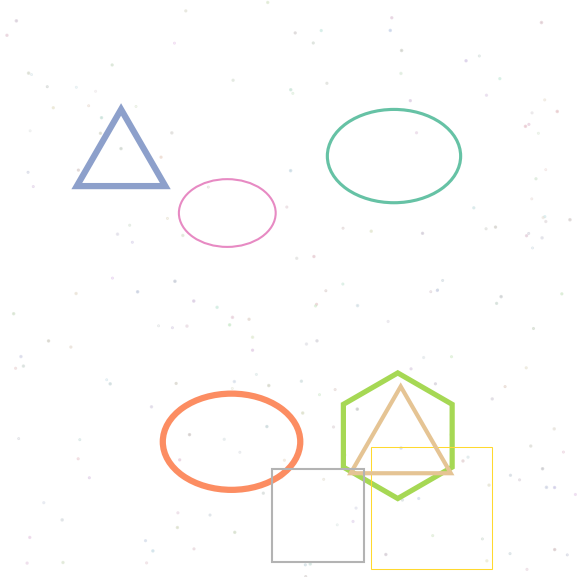[{"shape": "oval", "thickness": 1.5, "radius": 0.58, "center": [0.682, 0.729]}, {"shape": "oval", "thickness": 3, "radius": 0.6, "center": [0.401, 0.234]}, {"shape": "triangle", "thickness": 3, "radius": 0.44, "center": [0.21, 0.721]}, {"shape": "oval", "thickness": 1, "radius": 0.42, "center": [0.394, 0.63]}, {"shape": "hexagon", "thickness": 2.5, "radius": 0.54, "center": [0.689, 0.245]}, {"shape": "square", "thickness": 0.5, "radius": 0.53, "center": [0.747, 0.119]}, {"shape": "triangle", "thickness": 2, "radius": 0.5, "center": [0.694, 0.23]}, {"shape": "square", "thickness": 1, "radius": 0.4, "center": [0.55, 0.106]}]